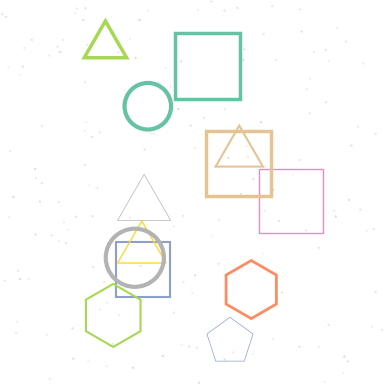[{"shape": "square", "thickness": 2.5, "radius": 0.43, "center": [0.539, 0.829]}, {"shape": "circle", "thickness": 3, "radius": 0.3, "center": [0.384, 0.724]}, {"shape": "hexagon", "thickness": 2, "radius": 0.38, "center": [0.653, 0.248]}, {"shape": "square", "thickness": 1.5, "radius": 0.36, "center": [0.371, 0.3]}, {"shape": "pentagon", "thickness": 0.5, "radius": 0.32, "center": [0.597, 0.113]}, {"shape": "square", "thickness": 1, "radius": 0.41, "center": [0.756, 0.477]}, {"shape": "hexagon", "thickness": 1.5, "radius": 0.41, "center": [0.294, 0.181]}, {"shape": "triangle", "thickness": 2.5, "radius": 0.32, "center": [0.274, 0.882]}, {"shape": "triangle", "thickness": 1, "radius": 0.36, "center": [0.368, 0.353]}, {"shape": "square", "thickness": 2.5, "radius": 0.43, "center": [0.62, 0.575]}, {"shape": "triangle", "thickness": 1.5, "radius": 0.36, "center": [0.621, 0.603]}, {"shape": "circle", "thickness": 3, "radius": 0.38, "center": [0.35, 0.33]}, {"shape": "triangle", "thickness": 0.5, "radius": 0.4, "center": [0.374, 0.467]}]